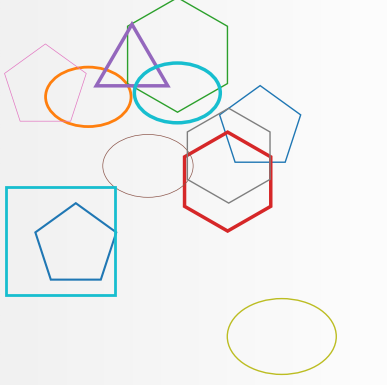[{"shape": "pentagon", "thickness": 1.5, "radius": 0.55, "center": [0.196, 0.362]}, {"shape": "pentagon", "thickness": 1, "radius": 0.55, "center": [0.671, 0.668]}, {"shape": "oval", "thickness": 2, "radius": 0.55, "center": [0.228, 0.748]}, {"shape": "hexagon", "thickness": 1, "radius": 0.74, "center": [0.458, 0.857]}, {"shape": "hexagon", "thickness": 2.5, "radius": 0.64, "center": [0.587, 0.528]}, {"shape": "triangle", "thickness": 2.5, "radius": 0.53, "center": [0.341, 0.83]}, {"shape": "oval", "thickness": 0.5, "radius": 0.58, "center": [0.382, 0.569]}, {"shape": "pentagon", "thickness": 0.5, "radius": 0.55, "center": [0.117, 0.775]}, {"shape": "hexagon", "thickness": 1, "radius": 0.62, "center": [0.59, 0.596]}, {"shape": "oval", "thickness": 1, "radius": 0.7, "center": [0.727, 0.126]}, {"shape": "oval", "thickness": 2.5, "radius": 0.55, "center": [0.458, 0.759]}, {"shape": "square", "thickness": 2, "radius": 0.7, "center": [0.155, 0.374]}]